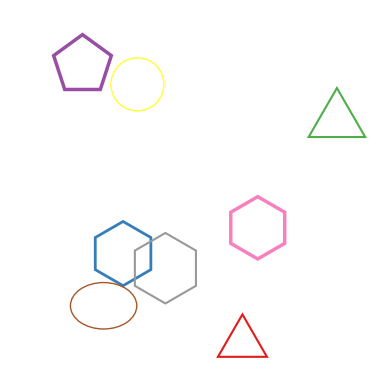[{"shape": "triangle", "thickness": 1.5, "radius": 0.37, "center": [0.63, 0.11]}, {"shape": "hexagon", "thickness": 2, "radius": 0.42, "center": [0.32, 0.341]}, {"shape": "triangle", "thickness": 1.5, "radius": 0.42, "center": [0.875, 0.686]}, {"shape": "pentagon", "thickness": 2.5, "radius": 0.39, "center": [0.214, 0.831]}, {"shape": "circle", "thickness": 1, "radius": 0.34, "center": [0.357, 0.781]}, {"shape": "oval", "thickness": 1, "radius": 0.43, "center": [0.269, 0.206]}, {"shape": "hexagon", "thickness": 2.5, "radius": 0.4, "center": [0.669, 0.408]}, {"shape": "hexagon", "thickness": 1.5, "radius": 0.46, "center": [0.43, 0.303]}]